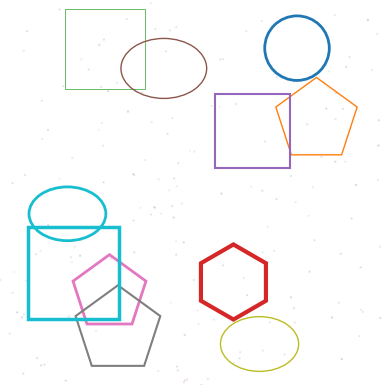[{"shape": "circle", "thickness": 2, "radius": 0.42, "center": [0.771, 0.875]}, {"shape": "pentagon", "thickness": 1, "radius": 0.56, "center": [0.822, 0.688]}, {"shape": "square", "thickness": 0.5, "radius": 0.52, "center": [0.273, 0.873]}, {"shape": "hexagon", "thickness": 3, "radius": 0.49, "center": [0.606, 0.268]}, {"shape": "square", "thickness": 1.5, "radius": 0.48, "center": [0.656, 0.66]}, {"shape": "oval", "thickness": 1, "radius": 0.56, "center": [0.425, 0.822]}, {"shape": "pentagon", "thickness": 2, "radius": 0.5, "center": [0.284, 0.239]}, {"shape": "pentagon", "thickness": 1.5, "radius": 0.58, "center": [0.306, 0.143]}, {"shape": "oval", "thickness": 1, "radius": 0.51, "center": [0.674, 0.106]}, {"shape": "square", "thickness": 2.5, "radius": 0.6, "center": [0.191, 0.29]}, {"shape": "oval", "thickness": 2, "radius": 0.5, "center": [0.175, 0.445]}]